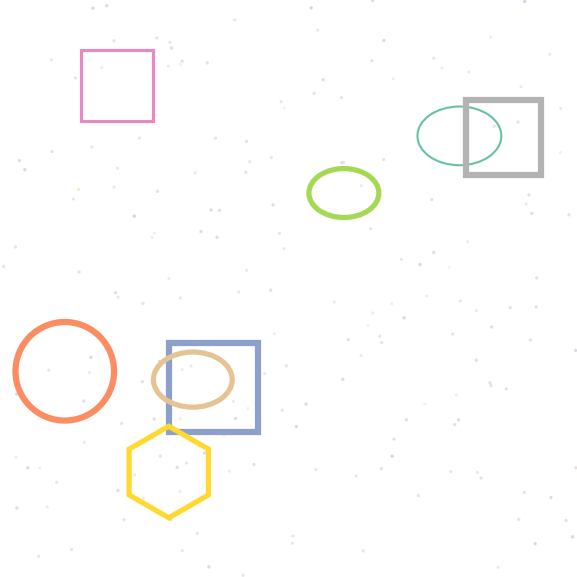[{"shape": "oval", "thickness": 1, "radius": 0.36, "center": [0.795, 0.764]}, {"shape": "circle", "thickness": 3, "radius": 0.43, "center": [0.112, 0.356]}, {"shape": "square", "thickness": 3, "radius": 0.39, "center": [0.369, 0.328]}, {"shape": "square", "thickness": 1.5, "radius": 0.31, "center": [0.203, 0.851]}, {"shape": "oval", "thickness": 2.5, "radius": 0.3, "center": [0.595, 0.665]}, {"shape": "hexagon", "thickness": 2.5, "radius": 0.4, "center": [0.292, 0.182]}, {"shape": "oval", "thickness": 2.5, "radius": 0.34, "center": [0.334, 0.342]}, {"shape": "square", "thickness": 3, "radius": 0.33, "center": [0.872, 0.761]}]